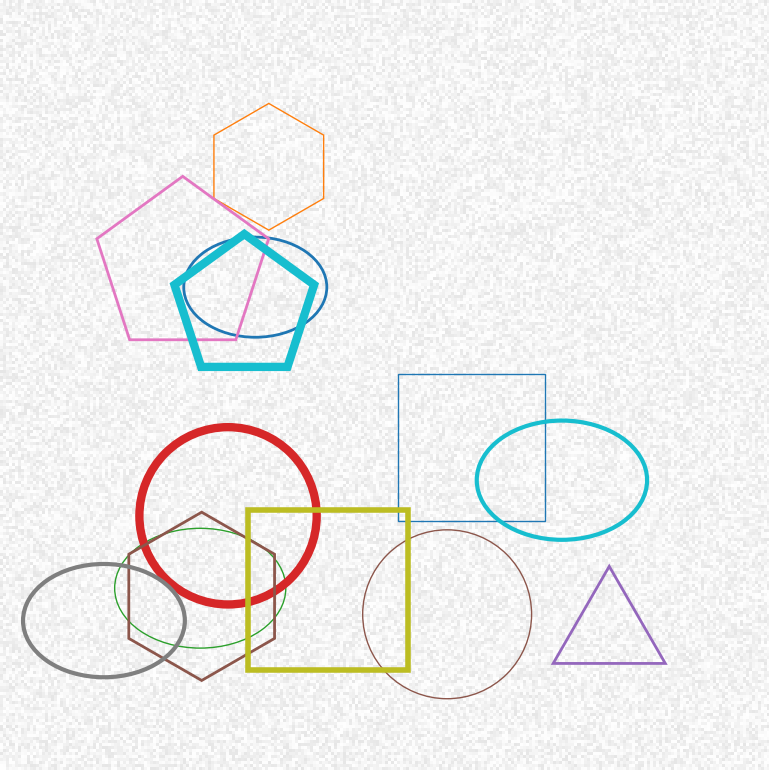[{"shape": "square", "thickness": 0.5, "radius": 0.48, "center": [0.612, 0.419]}, {"shape": "oval", "thickness": 1, "radius": 0.46, "center": [0.332, 0.627]}, {"shape": "hexagon", "thickness": 0.5, "radius": 0.41, "center": [0.349, 0.783]}, {"shape": "oval", "thickness": 0.5, "radius": 0.56, "center": [0.26, 0.236]}, {"shape": "circle", "thickness": 3, "radius": 0.58, "center": [0.296, 0.33]}, {"shape": "triangle", "thickness": 1, "radius": 0.42, "center": [0.791, 0.18]}, {"shape": "hexagon", "thickness": 1, "radius": 0.55, "center": [0.262, 0.226]}, {"shape": "circle", "thickness": 0.5, "radius": 0.55, "center": [0.581, 0.202]}, {"shape": "pentagon", "thickness": 1, "radius": 0.59, "center": [0.237, 0.654]}, {"shape": "oval", "thickness": 1.5, "radius": 0.53, "center": [0.135, 0.194]}, {"shape": "square", "thickness": 2, "radius": 0.52, "center": [0.426, 0.234]}, {"shape": "oval", "thickness": 1.5, "radius": 0.55, "center": [0.73, 0.376]}, {"shape": "pentagon", "thickness": 3, "radius": 0.48, "center": [0.317, 0.601]}]